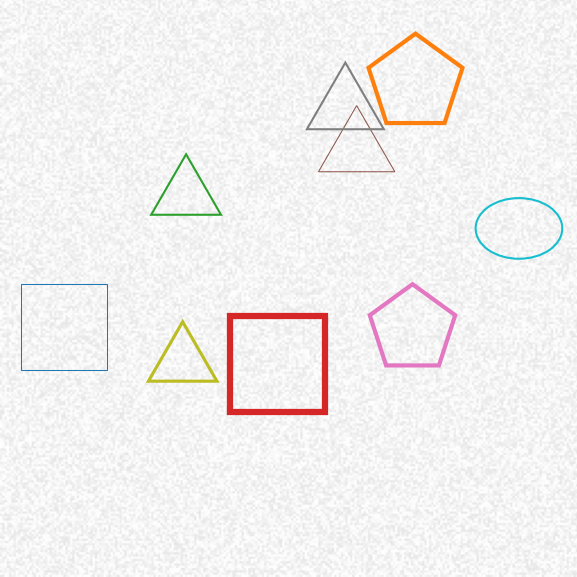[{"shape": "square", "thickness": 0.5, "radius": 0.37, "center": [0.111, 0.433]}, {"shape": "pentagon", "thickness": 2, "radius": 0.43, "center": [0.72, 0.855]}, {"shape": "triangle", "thickness": 1, "radius": 0.35, "center": [0.322, 0.662]}, {"shape": "square", "thickness": 3, "radius": 0.41, "center": [0.48, 0.369]}, {"shape": "triangle", "thickness": 0.5, "radius": 0.38, "center": [0.618, 0.74]}, {"shape": "pentagon", "thickness": 2, "radius": 0.39, "center": [0.714, 0.429]}, {"shape": "triangle", "thickness": 1, "radius": 0.38, "center": [0.598, 0.814]}, {"shape": "triangle", "thickness": 1.5, "radius": 0.34, "center": [0.316, 0.373]}, {"shape": "oval", "thickness": 1, "radius": 0.38, "center": [0.899, 0.604]}]